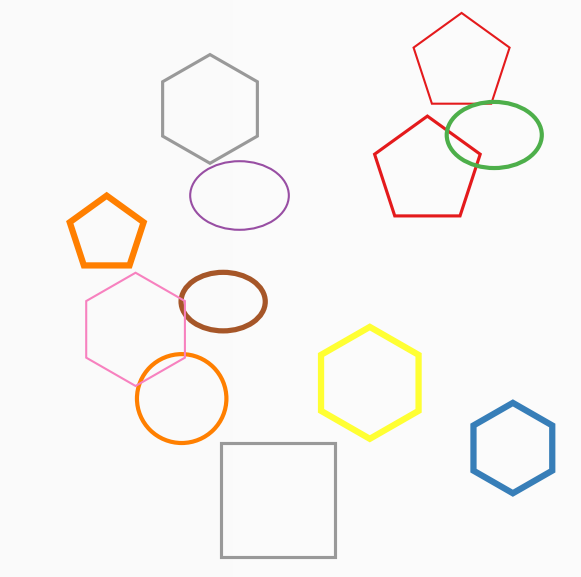[{"shape": "pentagon", "thickness": 1.5, "radius": 0.48, "center": [0.735, 0.703]}, {"shape": "pentagon", "thickness": 1, "radius": 0.43, "center": [0.794, 0.89]}, {"shape": "hexagon", "thickness": 3, "radius": 0.39, "center": [0.882, 0.223]}, {"shape": "oval", "thickness": 2, "radius": 0.41, "center": [0.85, 0.765]}, {"shape": "oval", "thickness": 1, "radius": 0.42, "center": [0.412, 0.661]}, {"shape": "circle", "thickness": 2, "radius": 0.38, "center": [0.313, 0.309]}, {"shape": "pentagon", "thickness": 3, "radius": 0.33, "center": [0.184, 0.594]}, {"shape": "hexagon", "thickness": 3, "radius": 0.48, "center": [0.636, 0.336]}, {"shape": "oval", "thickness": 2.5, "radius": 0.36, "center": [0.384, 0.477]}, {"shape": "hexagon", "thickness": 1, "radius": 0.49, "center": [0.233, 0.429]}, {"shape": "square", "thickness": 1.5, "radius": 0.49, "center": [0.478, 0.134]}, {"shape": "hexagon", "thickness": 1.5, "radius": 0.47, "center": [0.361, 0.811]}]